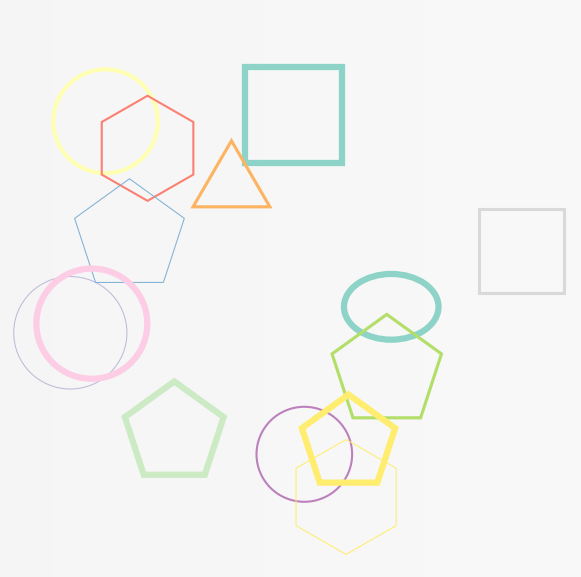[{"shape": "square", "thickness": 3, "radius": 0.42, "center": [0.505, 0.8]}, {"shape": "oval", "thickness": 3, "radius": 0.41, "center": [0.673, 0.468]}, {"shape": "circle", "thickness": 2, "radius": 0.45, "center": [0.182, 0.789]}, {"shape": "circle", "thickness": 0.5, "radius": 0.49, "center": [0.121, 0.423]}, {"shape": "hexagon", "thickness": 1, "radius": 0.45, "center": [0.254, 0.742]}, {"shape": "pentagon", "thickness": 0.5, "radius": 0.5, "center": [0.223, 0.59]}, {"shape": "triangle", "thickness": 1.5, "radius": 0.38, "center": [0.398, 0.679]}, {"shape": "pentagon", "thickness": 1.5, "radius": 0.49, "center": [0.665, 0.356]}, {"shape": "circle", "thickness": 3, "radius": 0.48, "center": [0.158, 0.439]}, {"shape": "square", "thickness": 1.5, "radius": 0.37, "center": [0.897, 0.565]}, {"shape": "circle", "thickness": 1, "radius": 0.41, "center": [0.524, 0.212]}, {"shape": "pentagon", "thickness": 3, "radius": 0.45, "center": [0.3, 0.249]}, {"shape": "hexagon", "thickness": 0.5, "radius": 0.5, "center": [0.595, 0.139]}, {"shape": "pentagon", "thickness": 3, "radius": 0.42, "center": [0.6, 0.232]}]